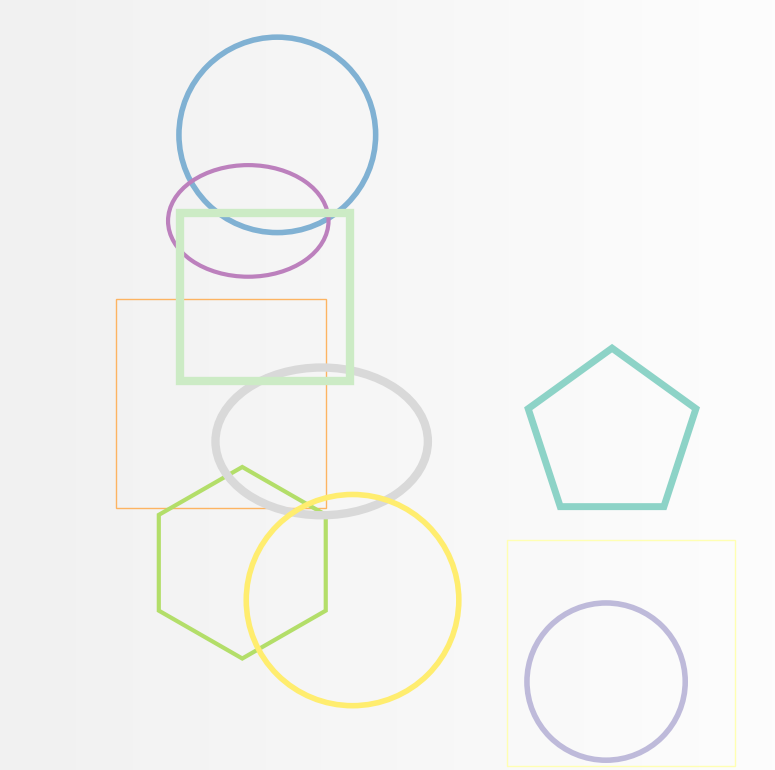[{"shape": "pentagon", "thickness": 2.5, "radius": 0.57, "center": [0.79, 0.434]}, {"shape": "square", "thickness": 0.5, "radius": 0.73, "center": [0.801, 0.151]}, {"shape": "circle", "thickness": 2, "radius": 0.51, "center": [0.782, 0.115]}, {"shape": "circle", "thickness": 2, "radius": 0.63, "center": [0.358, 0.825]}, {"shape": "square", "thickness": 0.5, "radius": 0.68, "center": [0.285, 0.476]}, {"shape": "hexagon", "thickness": 1.5, "radius": 0.62, "center": [0.313, 0.269]}, {"shape": "oval", "thickness": 3, "radius": 0.69, "center": [0.415, 0.427]}, {"shape": "oval", "thickness": 1.5, "radius": 0.52, "center": [0.32, 0.713]}, {"shape": "square", "thickness": 3, "radius": 0.55, "center": [0.342, 0.614]}, {"shape": "circle", "thickness": 2, "radius": 0.69, "center": [0.455, 0.221]}]